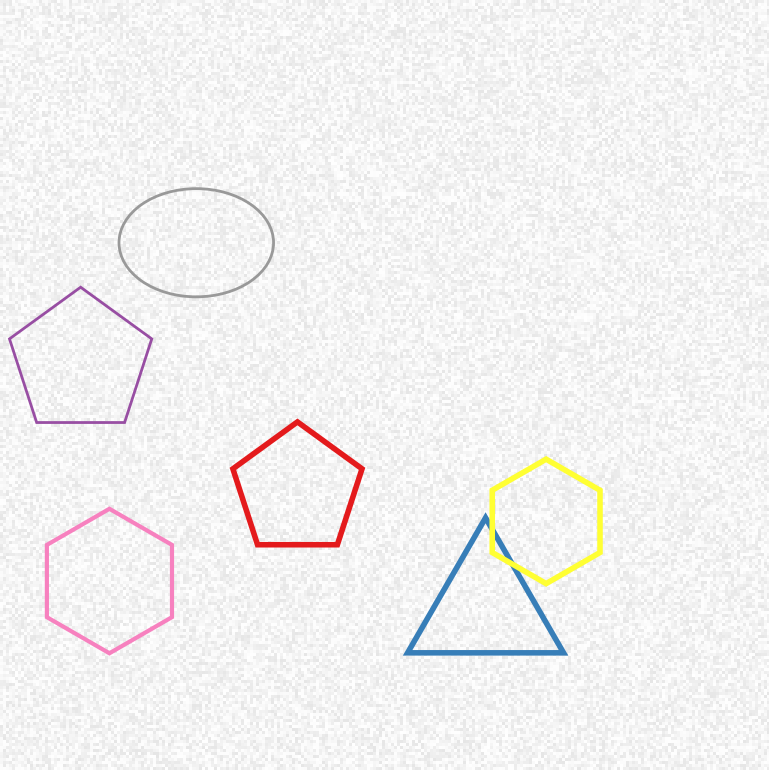[{"shape": "pentagon", "thickness": 2, "radius": 0.44, "center": [0.386, 0.364]}, {"shape": "triangle", "thickness": 2, "radius": 0.58, "center": [0.631, 0.211]}, {"shape": "pentagon", "thickness": 1, "radius": 0.49, "center": [0.105, 0.53]}, {"shape": "hexagon", "thickness": 2, "radius": 0.4, "center": [0.709, 0.323]}, {"shape": "hexagon", "thickness": 1.5, "radius": 0.47, "center": [0.142, 0.245]}, {"shape": "oval", "thickness": 1, "radius": 0.5, "center": [0.255, 0.685]}]